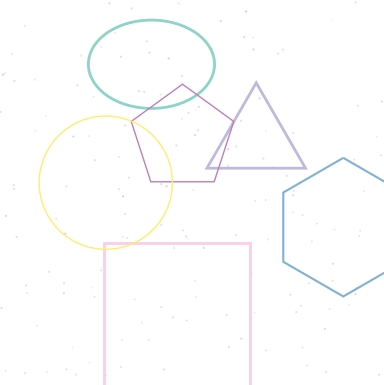[{"shape": "oval", "thickness": 2, "radius": 0.82, "center": [0.393, 0.833]}, {"shape": "triangle", "thickness": 2, "radius": 0.74, "center": [0.666, 0.637]}, {"shape": "hexagon", "thickness": 1.5, "radius": 0.9, "center": [0.892, 0.41]}, {"shape": "square", "thickness": 2, "radius": 0.95, "center": [0.46, 0.178]}, {"shape": "pentagon", "thickness": 1, "radius": 0.7, "center": [0.474, 0.641]}, {"shape": "circle", "thickness": 1, "radius": 0.87, "center": [0.275, 0.525]}]